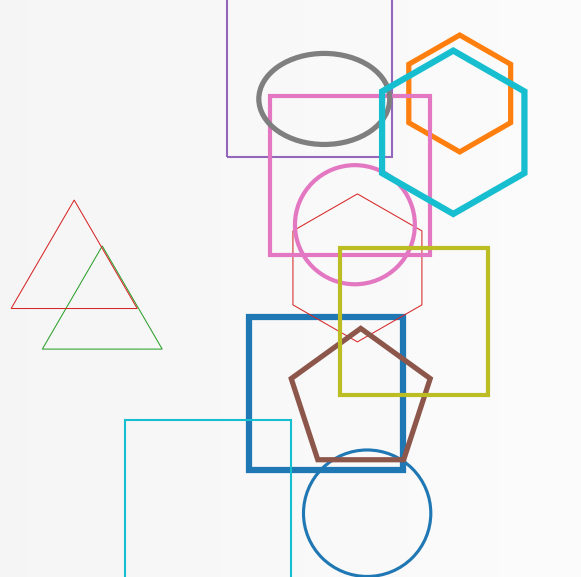[{"shape": "circle", "thickness": 1.5, "radius": 0.55, "center": [0.632, 0.11]}, {"shape": "square", "thickness": 3, "radius": 0.66, "center": [0.56, 0.318]}, {"shape": "hexagon", "thickness": 2.5, "radius": 0.51, "center": [0.791, 0.837]}, {"shape": "triangle", "thickness": 0.5, "radius": 0.6, "center": [0.176, 0.454]}, {"shape": "triangle", "thickness": 0.5, "radius": 0.63, "center": [0.128, 0.528]}, {"shape": "hexagon", "thickness": 0.5, "radius": 0.64, "center": [0.615, 0.535]}, {"shape": "square", "thickness": 1, "radius": 0.71, "center": [0.533, 0.87]}, {"shape": "pentagon", "thickness": 2.5, "radius": 0.63, "center": [0.621, 0.305]}, {"shape": "square", "thickness": 2, "radius": 0.69, "center": [0.603, 0.696]}, {"shape": "circle", "thickness": 2, "radius": 0.52, "center": [0.611, 0.61]}, {"shape": "oval", "thickness": 2.5, "radius": 0.56, "center": [0.558, 0.828]}, {"shape": "square", "thickness": 2, "radius": 0.64, "center": [0.713, 0.443]}, {"shape": "square", "thickness": 1, "radius": 0.71, "center": [0.358, 0.13]}, {"shape": "hexagon", "thickness": 3, "radius": 0.71, "center": [0.78, 0.77]}]